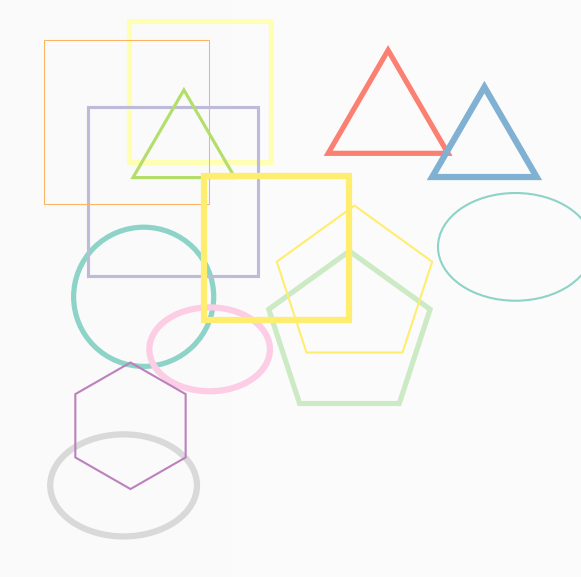[{"shape": "circle", "thickness": 2.5, "radius": 0.6, "center": [0.247, 0.485]}, {"shape": "oval", "thickness": 1, "radius": 0.67, "center": [0.887, 0.572]}, {"shape": "square", "thickness": 2.5, "radius": 0.61, "center": [0.344, 0.841]}, {"shape": "square", "thickness": 1.5, "radius": 0.73, "center": [0.298, 0.667]}, {"shape": "triangle", "thickness": 2.5, "radius": 0.6, "center": [0.668, 0.793]}, {"shape": "triangle", "thickness": 3, "radius": 0.52, "center": [0.833, 0.745]}, {"shape": "square", "thickness": 0.5, "radius": 0.71, "center": [0.218, 0.788]}, {"shape": "triangle", "thickness": 1.5, "radius": 0.51, "center": [0.316, 0.742]}, {"shape": "oval", "thickness": 3, "radius": 0.52, "center": [0.361, 0.394]}, {"shape": "oval", "thickness": 3, "radius": 0.63, "center": [0.213, 0.159]}, {"shape": "hexagon", "thickness": 1, "radius": 0.55, "center": [0.224, 0.262]}, {"shape": "pentagon", "thickness": 2.5, "radius": 0.73, "center": [0.601, 0.418]}, {"shape": "pentagon", "thickness": 1, "radius": 0.7, "center": [0.61, 0.502]}, {"shape": "square", "thickness": 3, "radius": 0.62, "center": [0.476, 0.569]}]